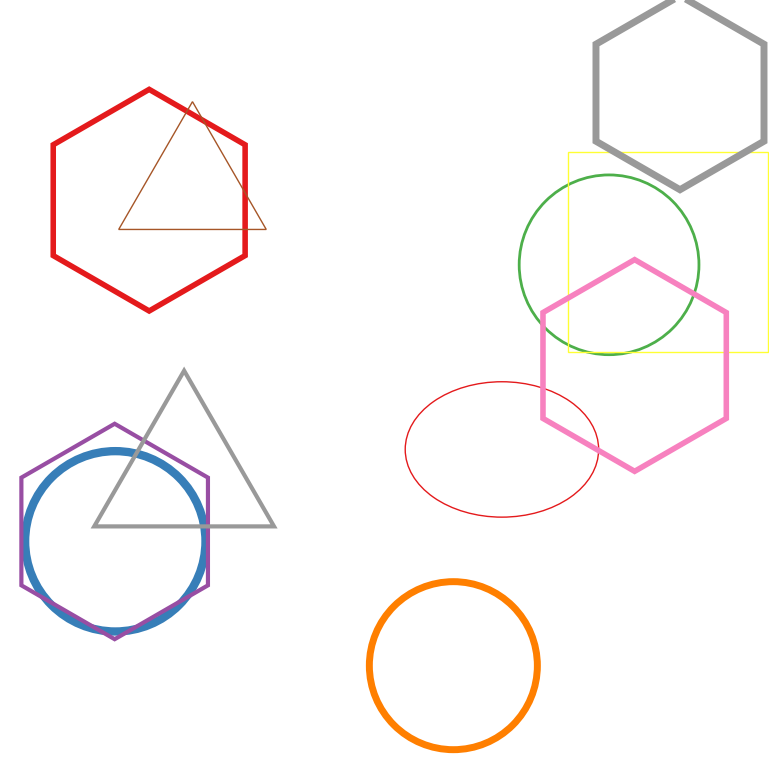[{"shape": "oval", "thickness": 0.5, "radius": 0.63, "center": [0.652, 0.416]}, {"shape": "hexagon", "thickness": 2, "radius": 0.72, "center": [0.194, 0.74]}, {"shape": "circle", "thickness": 3, "radius": 0.59, "center": [0.15, 0.297]}, {"shape": "circle", "thickness": 1, "radius": 0.58, "center": [0.791, 0.656]}, {"shape": "hexagon", "thickness": 1.5, "radius": 0.7, "center": [0.149, 0.31]}, {"shape": "circle", "thickness": 2.5, "radius": 0.55, "center": [0.589, 0.135]}, {"shape": "square", "thickness": 0.5, "radius": 0.65, "center": [0.867, 0.673]}, {"shape": "triangle", "thickness": 0.5, "radius": 0.55, "center": [0.25, 0.757]}, {"shape": "hexagon", "thickness": 2, "radius": 0.69, "center": [0.824, 0.525]}, {"shape": "triangle", "thickness": 1.5, "radius": 0.67, "center": [0.239, 0.384]}, {"shape": "hexagon", "thickness": 2.5, "radius": 0.63, "center": [0.883, 0.88]}]